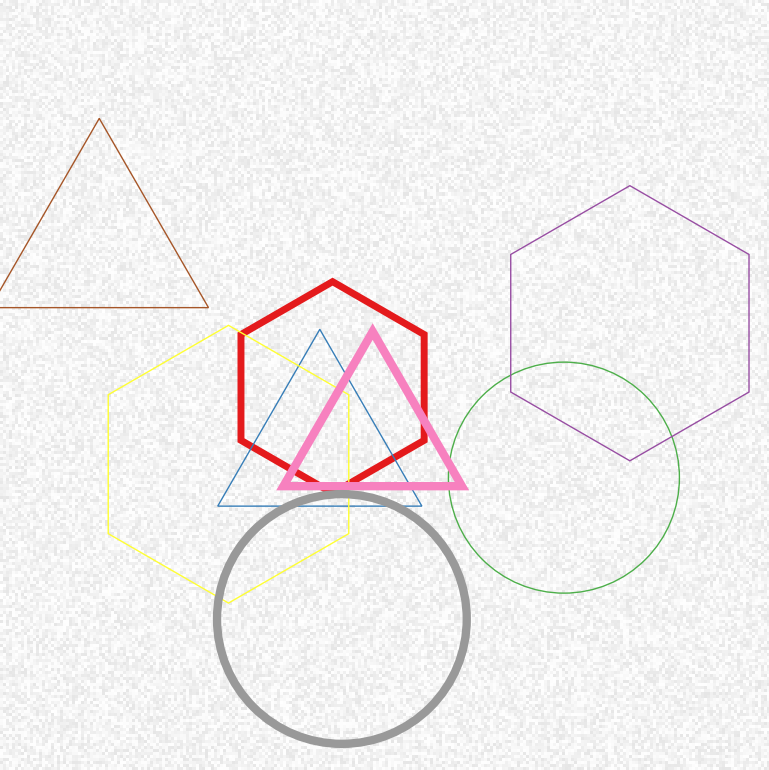[{"shape": "hexagon", "thickness": 2.5, "radius": 0.69, "center": [0.432, 0.497]}, {"shape": "triangle", "thickness": 0.5, "radius": 0.77, "center": [0.415, 0.419]}, {"shape": "circle", "thickness": 0.5, "radius": 0.75, "center": [0.732, 0.38]}, {"shape": "hexagon", "thickness": 0.5, "radius": 0.89, "center": [0.818, 0.58]}, {"shape": "hexagon", "thickness": 0.5, "radius": 0.9, "center": [0.297, 0.397]}, {"shape": "triangle", "thickness": 0.5, "radius": 0.82, "center": [0.129, 0.682]}, {"shape": "triangle", "thickness": 3, "radius": 0.67, "center": [0.484, 0.436]}, {"shape": "circle", "thickness": 3, "radius": 0.81, "center": [0.444, 0.196]}]